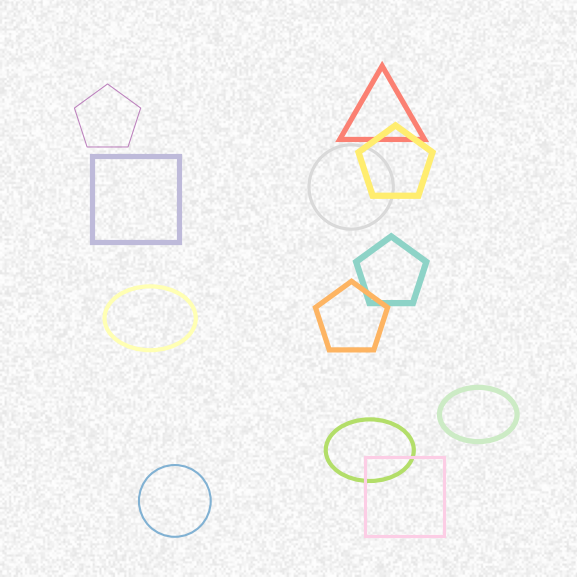[{"shape": "pentagon", "thickness": 3, "radius": 0.32, "center": [0.677, 0.526]}, {"shape": "oval", "thickness": 2, "radius": 0.39, "center": [0.26, 0.448]}, {"shape": "square", "thickness": 2.5, "radius": 0.37, "center": [0.235, 0.654]}, {"shape": "triangle", "thickness": 2.5, "radius": 0.42, "center": [0.662, 0.8]}, {"shape": "circle", "thickness": 1, "radius": 0.31, "center": [0.303, 0.132]}, {"shape": "pentagon", "thickness": 2.5, "radius": 0.33, "center": [0.609, 0.446]}, {"shape": "oval", "thickness": 2, "radius": 0.38, "center": [0.64, 0.22]}, {"shape": "square", "thickness": 1.5, "radius": 0.34, "center": [0.701, 0.139]}, {"shape": "circle", "thickness": 1.5, "radius": 0.36, "center": [0.608, 0.675]}, {"shape": "pentagon", "thickness": 0.5, "radius": 0.3, "center": [0.186, 0.793]}, {"shape": "oval", "thickness": 2.5, "radius": 0.34, "center": [0.828, 0.281]}, {"shape": "pentagon", "thickness": 3, "radius": 0.34, "center": [0.685, 0.715]}]